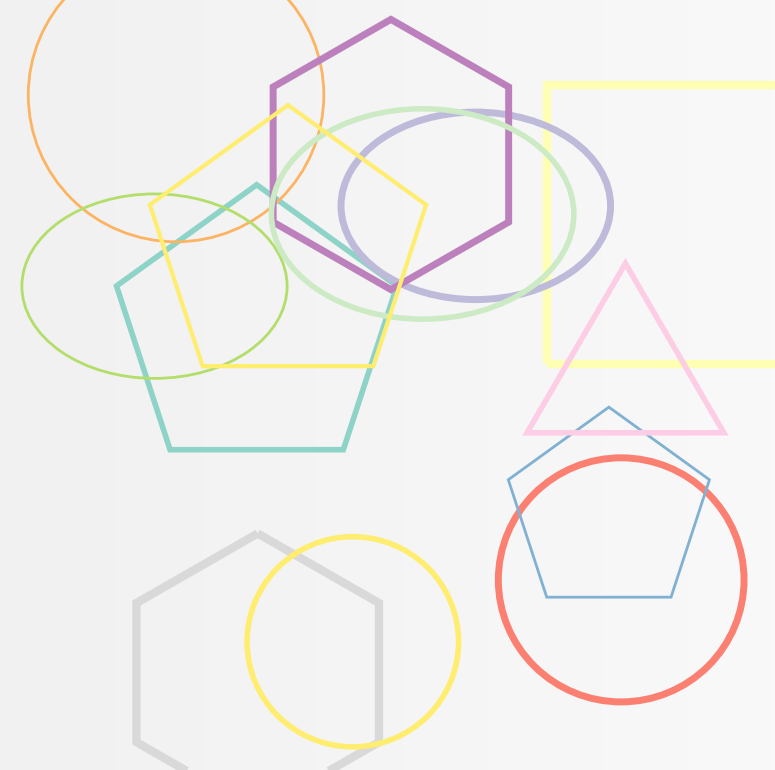[{"shape": "pentagon", "thickness": 2, "radius": 0.95, "center": [0.331, 0.57]}, {"shape": "square", "thickness": 3, "radius": 0.91, "center": [0.887, 0.708]}, {"shape": "oval", "thickness": 2.5, "radius": 0.87, "center": [0.614, 0.733]}, {"shape": "circle", "thickness": 2.5, "radius": 0.79, "center": [0.802, 0.247]}, {"shape": "pentagon", "thickness": 1, "radius": 0.68, "center": [0.786, 0.335]}, {"shape": "circle", "thickness": 1, "radius": 0.95, "center": [0.227, 0.877]}, {"shape": "oval", "thickness": 1, "radius": 0.86, "center": [0.199, 0.628]}, {"shape": "triangle", "thickness": 2, "radius": 0.73, "center": [0.807, 0.511]}, {"shape": "hexagon", "thickness": 3, "radius": 0.9, "center": [0.333, 0.127]}, {"shape": "hexagon", "thickness": 2.5, "radius": 0.88, "center": [0.504, 0.799]}, {"shape": "oval", "thickness": 2, "radius": 0.98, "center": [0.545, 0.722]}, {"shape": "circle", "thickness": 2, "radius": 0.68, "center": [0.455, 0.167]}, {"shape": "pentagon", "thickness": 1.5, "radius": 0.94, "center": [0.372, 0.676]}]